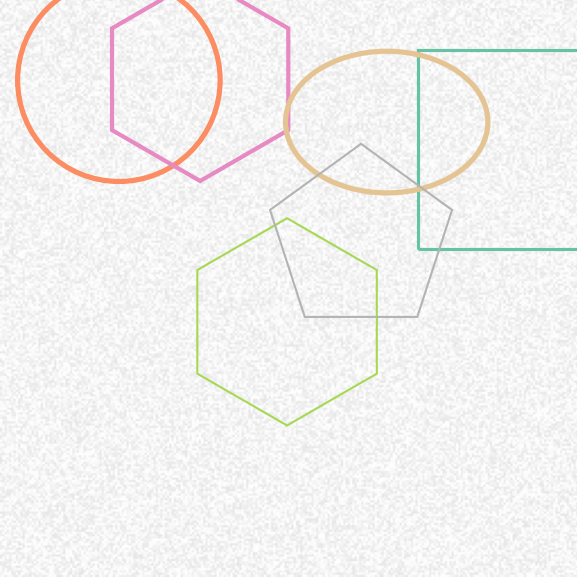[{"shape": "square", "thickness": 1.5, "radius": 0.86, "center": [0.895, 0.74]}, {"shape": "circle", "thickness": 2.5, "radius": 0.88, "center": [0.206, 0.86]}, {"shape": "hexagon", "thickness": 2, "radius": 0.88, "center": [0.347, 0.862]}, {"shape": "hexagon", "thickness": 1, "radius": 0.9, "center": [0.497, 0.442]}, {"shape": "oval", "thickness": 2.5, "radius": 0.88, "center": [0.67, 0.788]}, {"shape": "pentagon", "thickness": 1, "radius": 0.83, "center": [0.625, 0.584]}]